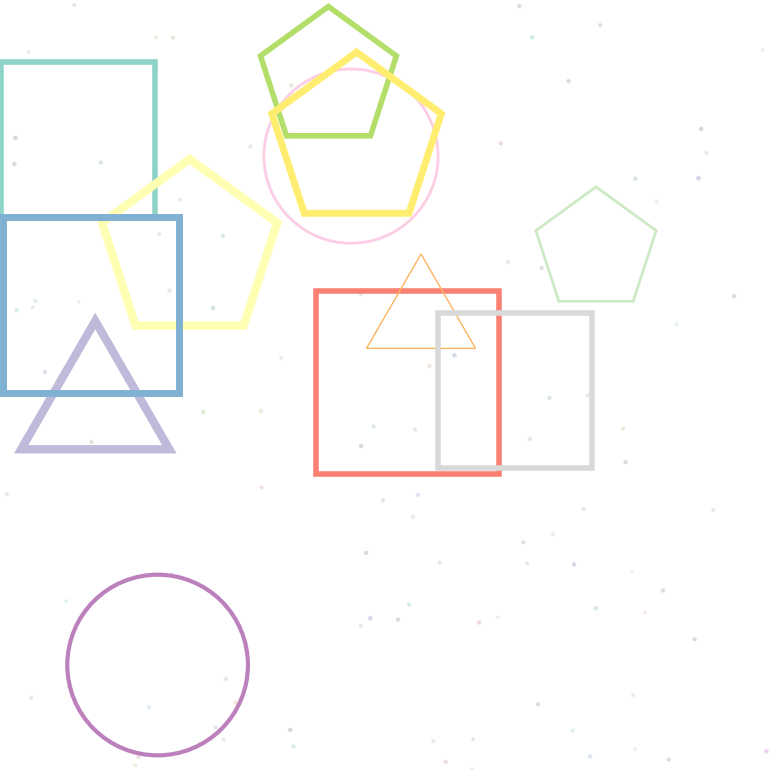[{"shape": "square", "thickness": 2, "radius": 0.5, "center": [0.101, 0.819]}, {"shape": "pentagon", "thickness": 3, "radius": 0.6, "center": [0.246, 0.674]}, {"shape": "triangle", "thickness": 3, "radius": 0.56, "center": [0.124, 0.472]}, {"shape": "square", "thickness": 2, "radius": 0.59, "center": [0.529, 0.503]}, {"shape": "square", "thickness": 2.5, "radius": 0.57, "center": [0.118, 0.604]}, {"shape": "triangle", "thickness": 0.5, "radius": 0.41, "center": [0.547, 0.588]}, {"shape": "pentagon", "thickness": 2, "radius": 0.46, "center": [0.427, 0.899]}, {"shape": "circle", "thickness": 1, "radius": 0.57, "center": [0.456, 0.797]}, {"shape": "square", "thickness": 2, "radius": 0.5, "center": [0.669, 0.493]}, {"shape": "circle", "thickness": 1.5, "radius": 0.59, "center": [0.205, 0.136]}, {"shape": "pentagon", "thickness": 1, "radius": 0.41, "center": [0.774, 0.675]}, {"shape": "pentagon", "thickness": 2.5, "radius": 0.58, "center": [0.463, 0.817]}]